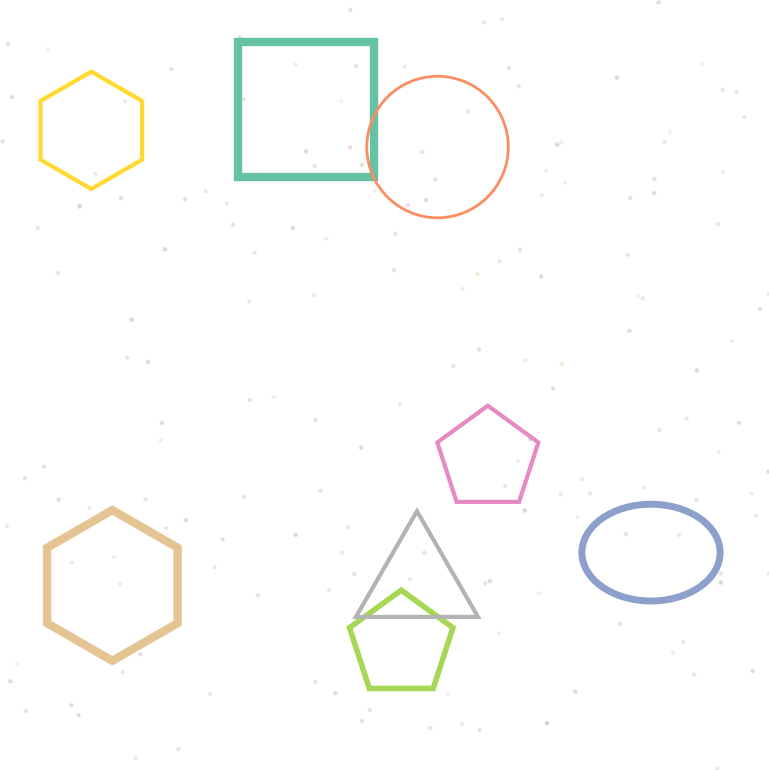[{"shape": "square", "thickness": 3, "radius": 0.44, "center": [0.397, 0.858]}, {"shape": "circle", "thickness": 1, "radius": 0.46, "center": [0.568, 0.809]}, {"shape": "oval", "thickness": 2.5, "radius": 0.45, "center": [0.845, 0.282]}, {"shape": "pentagon", "thickness": 1.5, "radius": 0.35, "center": [0.634, 0.404]}, {"shape": "pentagon", "thickness": 2, "radius": 0.35, "center": [0.521, 0.163]}, {"shape": "hexagon", "thickness": 1.5, "radius": 0.38, "center": [0.119, 0.831]}, {"shape": "hexagon", "thickness": 3, "radius": 0.49, "center": [0.146, 0.24]}, {"shape": "triangle", "thickness": 1.5, "radius": 0.46, "center": [0.542, 0.245]}]